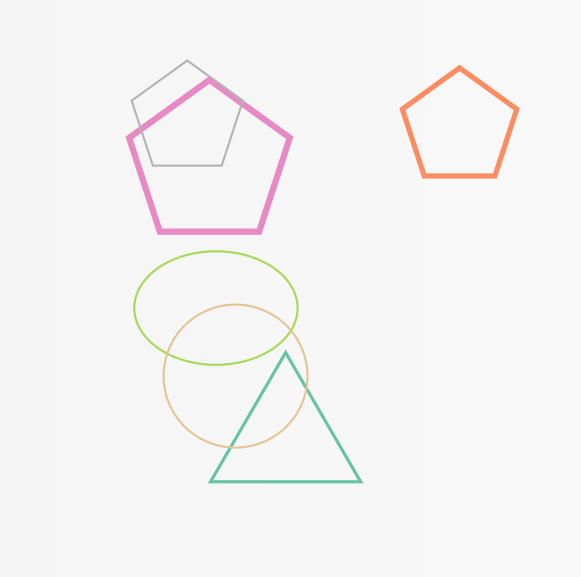[{"shape": "triangle", "thickness": 1.5, "radius": 0.75, "center": [0.491, 0.239]}, {"shape": "pentagon", "thickness": 2.5, "radius": 0.52, "center": [0.791, 0.778]}, {"shape": "pentagon", "thickness": 3, "radius": 0.73, "center": [0.36, 0.716]}, {"shape": "oval", "thickness": 1, "radius": 0.7, "center": [0.371, 0.466]}, {"shape": "circle", "thickness": 1, "radius": 0.62, "center": [0.405, 0.348]}, {"shape": "pentagon", "thickness": 1, "radius": 0.5, "center": [0.322, 0.794]}]